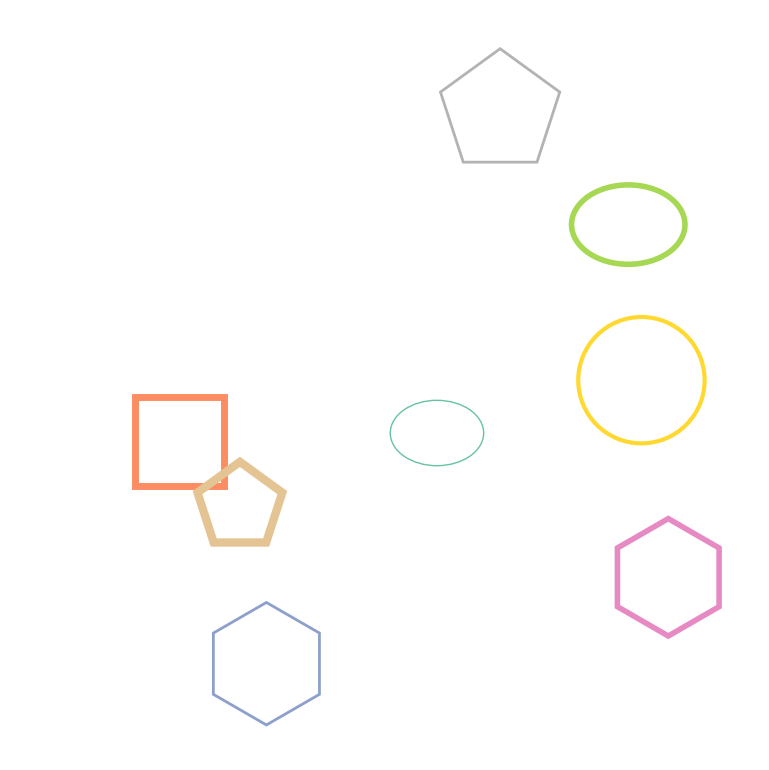[{"shape": "oval", "thickness": 0.5, "radius": 0.3, "center": [0.567, 0.438]}, {"shape": "square", "thickness": 2.5, "radius": 0.29, "center": [0.233, 0.426]}, {"shape": "hexagon", "thickness": 1, "radius": 0.4, "center": [0.346, 0.138]}, {"shape": "hexagon", "thickness": 2, "radius": 0.38, "center": [0.868, 0.25]}, {"shape": "oval", "thickness": 2, "radius": 0.37, "center": [0.816, 0.708]}, {"shape": "circle", "thickness": 1.5, "radius": 0.41, "center": [0.833, 0.506]}, {"shape": "pentagon", "thickness": 3, "radius": 0.29, "center": [0.312, 0.342]}, {"shape": "pentagon", "thickness": 1, "radius": 0.41, "center": [0.649, 0.855]}]